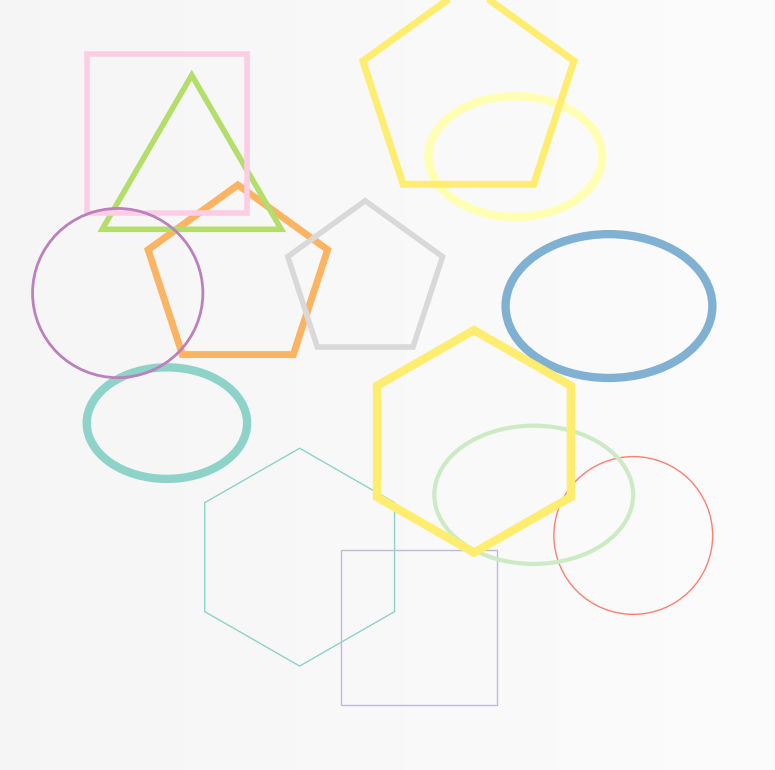[{"shape": "hexagon", "thickness": 0.5, "radius": 0.71, "center": [0.387, 0.276]}, {"shape": "oval", "thickness": 3, "radius": 0.52, "center": [0.215, 0.451]}, {"shape": "oval", "thickness": 3, "radius": 0.56, "center": [0.665, 0.797]}, {"shape": "square", "thickness": 0.5, "radius": 0.5, "center": [0.541, 0.185]}, {"shape": "circle", "thickness": 0.5, "radius": 0.51, "center": [0.817, 0.305]}, {"shape": "oval", "thickness": 3, "radius": 0.67, "center": [0.786, 0.603]}, {"shape": "pentagon", "thickness": 2.5, "radius": 0.61, "center": [0.307, 0.638]}, {"shape": "triangle", "thickness": 2, "radius": 0.67, "center": [0.247, 0.769]}, {"shape": "square", "thickness": 2, "radius": 0.52, "center": [0.215, 0.827]}, {"shape": "pentagon", "thickness": 2, "radius": 0.53, "center": [0.471, 0.634]}, {"shape": "circle", "thickness": 1, "radius": 0.55, "center": [0.152, 0.619]}, {"shape": "oval", "thickness": 1.5, "radius": 0.64, "center": [0.689, 0.357]}, {"shape": "pentagon", "thickness": 2.5, "radius": 0.72, "center": [0.604, 0.877]}, {"shape": "hexagon", "thickness": 3, "radius": 0.72, "center": [0.611, 0.427]}]